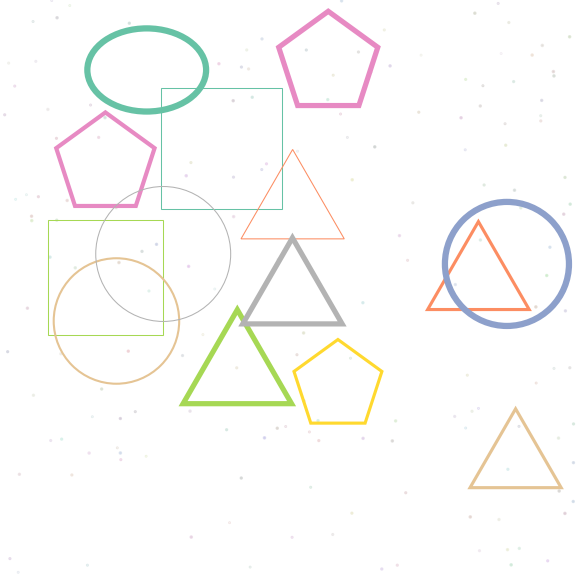[{"shape": "square", "thickness": 0.5, "radius": 0.52, "center": [0.383, 0.742]}, {"shape": "oval", "thickness": 3, "radius": 0.51, "center": [0.254, 0.878]}, {"shape": "triangle", "thickness": 1.5, "radius": 0.51, "center": [0.828, 0.514]}, {"shape": "triangle", "thickness": 0.5, "radius": 0.52, "center": [0.507, 0.637]}, {"shape": "circle", "thickness": 3, "radius": 0.54, "center": [0.878, 0.542]}, {"shape": "pentagon", "thickness": 2, "radius": 0.45, "center": [0.183, 0.715]}, {"shape": "pentagon", "thickness": 2.5, "radius": 0.45, "center": [0.568, 0.889]}, {"shape": "square", "thickness": 0.5, "radius": 0.5, "center": [0.183, 0.518]}, {"shape": "triangle", "thickness": 2.5, "radius": 0.54, "center": [0.411, 0.354]}, {"shape": "pentagon", "thickness": 1.5, "radius": 0.4, "center": [0.585, 0.331]}, {"shape": "circle", "thickness": 1, "radius": 0.54, "center": [0.202, 0.443]}, {"shape": "triangle", "thickness": 1.5, "radius": 0.46, "center": [0.893, 0.2]}, {"shape": "circle", "thickness": 0.5, "radius": 0.58, "center": [0.283, 0.559]}, {"shape": "triangle", "thickness": 2.5, "radius": 0.5, "center": [0.506, 0.488]}]